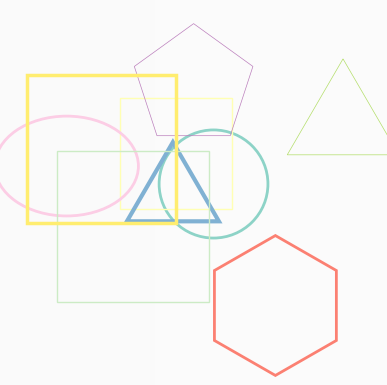[{"shape": "circle", "thickness": 2, "radius": 0.7, "center": [0.551, 0.522]}, {"shape": "square", "thickness": 1, "radius": 0.72, "center": [0.454, 0.601]}, {"shape": "hexagon", "thickness": 2, "radius": 0.91, "center": [0.711, 0.206]}, {"shape": "triangle", "thickness": 3, "radius": 0.69, "center": [0.446, 0.494]}, {"shape": "triangle", "thickness": 0.5, "radius": 0.83, "center": [0.885, 0.681]}, {"shape": "oval", "thickness": 2, "radius": 0.93, "center": [0.172, 0.569]}, {"shape": "pentagon", "thickness": 0.5, "radius": 0.8, "center": [0.5, 0.778]}, {"shape": "square", "thickness": 1, "radius": 0.98, "center": [0.343, 0.412]}, {"shape": "square", "thickness": 2.5, "radius": 0.96, "center": [0.262, 0.613]}]